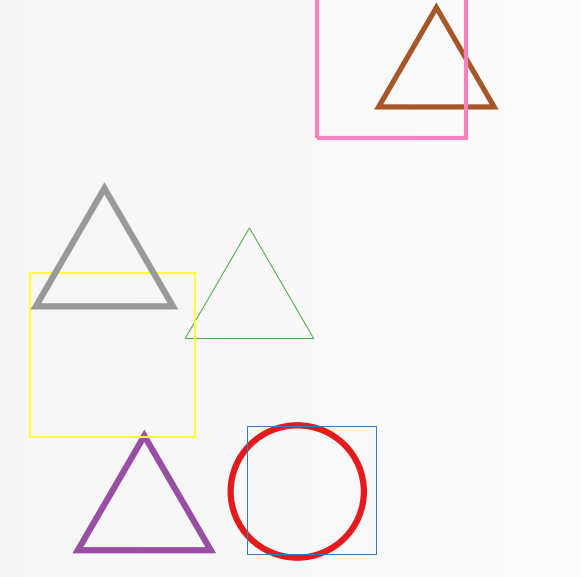[{"shape": "circle", "thickness": 3, "radius": 0.57, "center": [0.511, 0.148]}, {"shape": "square", "thickness": 0.5, "radius": 0.56, "center": [0.536, 0.15]}, {"shape": "triangle", "thickness": 0.5, "radius": 0.64, "center": [0.429, 0.477]}, {"shape": "triangle", "thickness": 3, "radius": 0.66, "center": [0.248, 0.112]}, {"shape": "square", "thickness": 1, "radius": 0.71, "center": [0.193, 0.385]}, {"shape": "triangle", "thickness": 2.5, "radius": 0.57, "center": [0.751, 0.871]}, {"shape": "square", "thickness": 2, "radius": 0.64, "center": [0.674, 0.889]}, {"shape": "triangle", "thickness": 3, "radius": 0.68, "center": [0.18, 0.537]}]